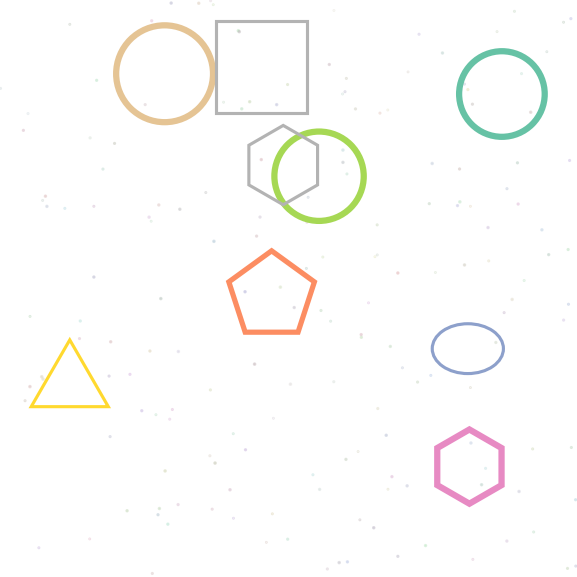[{"shape": "circle", "thickness": 3, "radius": 0.37, "center": [0.869, 0.836]}, {"shape": "pentagon", "thickness": 2.5, "radius": 0.39, "center": [0.47, 0.487]}, {"shape": "oval", "thickness": 1.5, "radius": 0.31, "center": [0.81, 0.395]}, {"shape": "hexagon", "thickness": 3, "radius": 0.32, "center": [0.813, 0.191]}, {"shape": "circle", "thickness": 3, "radius": 0.39, "center": [0.552, 0.694]}, {"shape": "triangle", "thickness": 1.5, "radius": 0.39, "center": [0.121, 0.333]}, {"shape": "circle", "thickness": 3, "radius": 0.42, "center": [0.285, 0.871]}, {"shape": "square", "thickness": 1.5, "radius": 0.4, "center": [0.453, 0.884]}, {"shape": "hexagon", "thickness": 1.5, "radius": 0.34, "center": [0.49, 0.713]}]